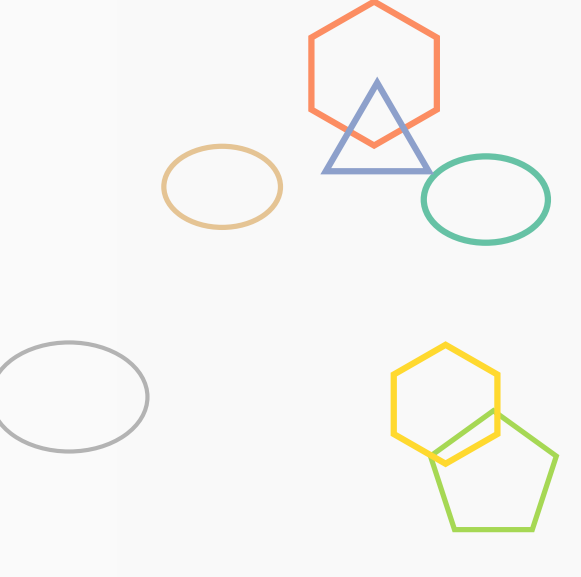[{"shape": "oval", "thickness": 3, "radius": 0.53, "center": [0.836, 0.654]}, {"shape": "hexagon", "thickness": 3, "radius": 0.62, "center": [0.644, 0.872]}, {"shape": "triangle", "thickness": 3, "radius": 0.51, "center": [0.649, 0.754]}, {"shape": "pentagon", "thickness": 2.5, "radius": 0.57, "center": [0.849, 0.174]}, {"shape": "hexagon", "thickness": 3, "radius": 0.51, "center": [0.767, 0.299]}, {"shape": "oval", "thickness": 2.5, "radius": 0.5, "center": [0.382, 0.676]}, {"shape": "oval", "thickness": 2, "radius": 0.67, "center": [0.119, 0.312]}]